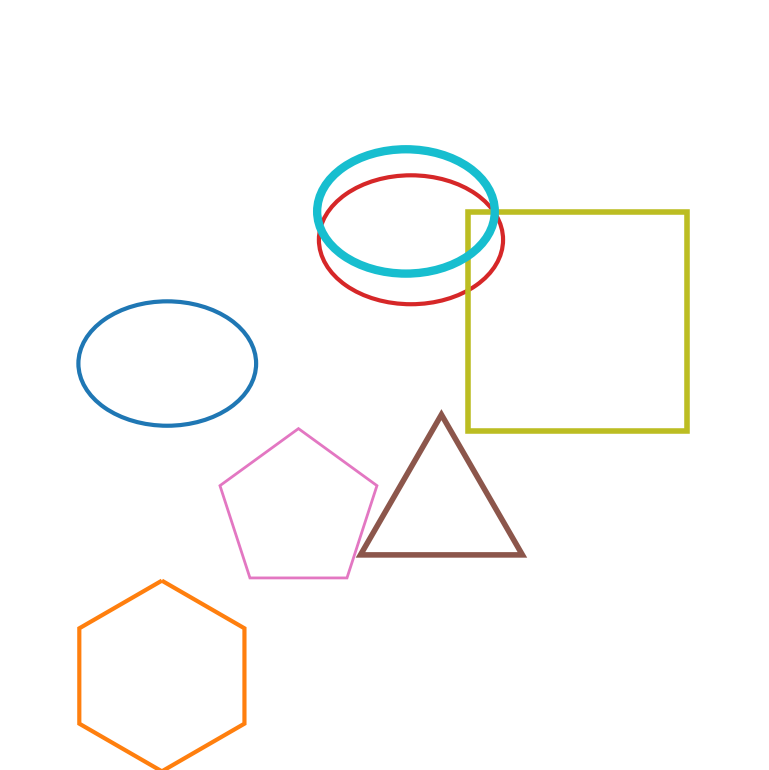[{"shape": "oval", "thickness": 1.5, "radius": 0.58, "center": [0.217, 0.528]}, {"shape": "hexagon", "thickness": 1.5, "radius": 0.62, "center": [0.21, 0.122]}, {"shape": "oval", "thickness": 1.5, "radius": 0.6, "center": [0.534, 0.689]}, {"shape": "triangle", "thickness": 2, "radius": 0.61, "center": [0.573, 0.34]}, {"shape": "pentagon", "thickness": 1, "radius": 0.54, "center": [0.388, 0.336]}, {"shape": "square", "thickness": 2, "radius": 0.71, "center": [0.75, 0.582]}, {"shape": "oval", "thickness": 3, "radius": 0.58, "center": [0.527, 0.725]}]